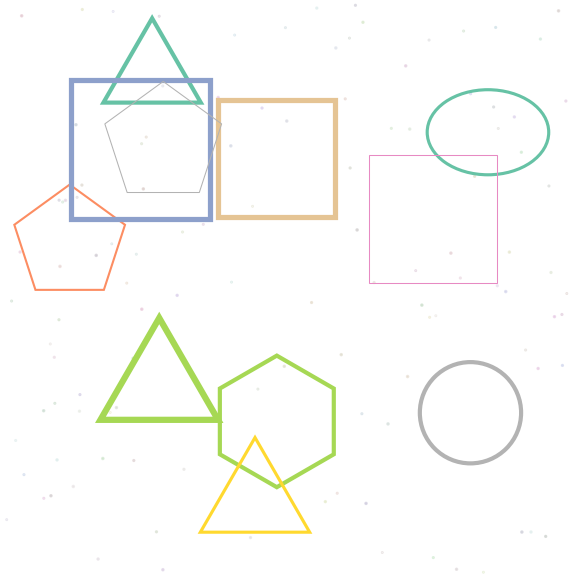[{"shape": "oval", "thickness": 1.5, "radius": 0.53, "center": [0.845, 0.77]}, {"shape": "triangle", "thickness": 2, "radius": 0.49, "center": [0.263, 0.87]}, {"shape": "pentagon", "thickness": 1, "radius": 0.5, "center": [0.121, 0.579]}, {"shape": "square", "thickness": 2.5, "radius": 0.6, "center": [0.244, 0.74]}, {"shape": "square", "thickness": 0.5, "radius": 0.55, "center": [0.749, 0.619]}, {"shape": "hexagon", "thickness": 2, "radius": 0.57, "center": [0.479, 0.269]}, {"shape": "triangle", "thickness": 3, "radius": 0.59, "center": [0.276, 0.331]}, {"shape": "triangle", "thickness": 1.5, "radius": 0.55, "center": [0.442, 0.132]}, {"shape": "square", "thickness": 2.5, "radius": 0.51, "center": [0.478, 0.724]}, {"shape": "circle", "thickness": 2, "radius": 0.44, "center": [0.815, 0.284]}, {"shape": "pentagon", "thickness": 0.5, "radius": 0.53, "center": [0.283, 0.752]}]